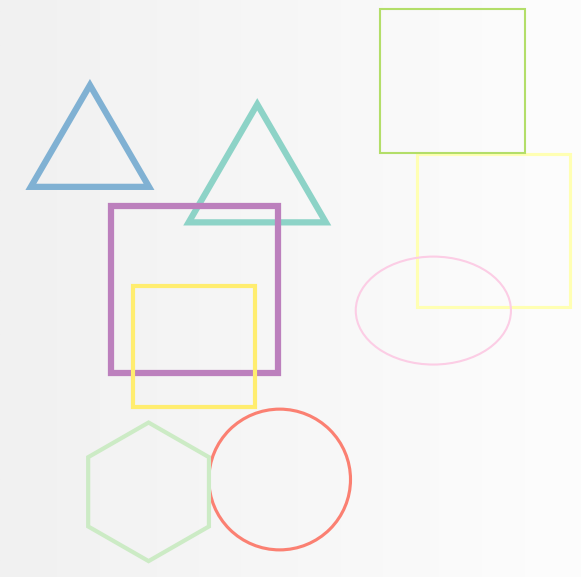[{"shape": "triangle", "thickness": 3, "radius": 0.68, "center": [0.443, 0.682]}, {"shape": "square", "thickness": 1.5, "radius": 0.66, "center": [0.849, 0.6]}, {"shape": "circle", "thickness": 1.5, "radius": 0.61, "center": [0.481, 0.169]}, {"shape": "triangle", "thickness": 3, "radius": 0.59, "center": [0.155, 0.734]}, {"shape": "square", "thickness": 1, "radius": 0.62, "center": [0.778, 0.859]}, {"shape": "oval", "thickness": 1, "radius": 0.67, "center": [0.746, 0.461]}, {"shape": "square", "thickness": 3, "radius": 0.72, "center": [0.334, 0.497]}, {"shape": "hexagon", "thickness": 2, "radius": 0.6, "center": [0.256, 0.147]}, {"shape": "square", "thickness": 2, "radius": 0.53, "center": [0.334, 0.399]}]